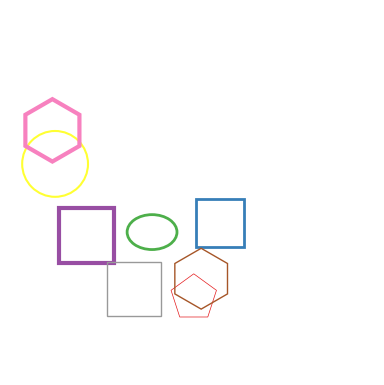[{"shape": "pentagon", "thickness": 0.5, "radius": 0.31, "center": [0.503, 0.227]}, {"shape": "square", "thickness": 2, "radius": 0.31, "center": [0.572, 0.421]}, {"shape": "oval", "thickness": 2, "radius": 0.32, "center": [0.395, 0.397]}, {"shape": "square", "thickness": 3, "radius": 0.36, "center": [0.225, 0.388]}, {"shape": "circle", "thickness": 1.5, "radius": 0.43, "center": [0.143, 0.574]}, {"shape": "hexagon", "thickness": 1, "radius": 0.39, "center": [0.523, 0.276]}, {"shape": "hexagon", "thickness": 3, "radius": 0.41, "center": [0.136, 0.661]}, {"shape": "square", "thickness": 1, "radius": 0.35, "center": [0.348, 0.25]}]